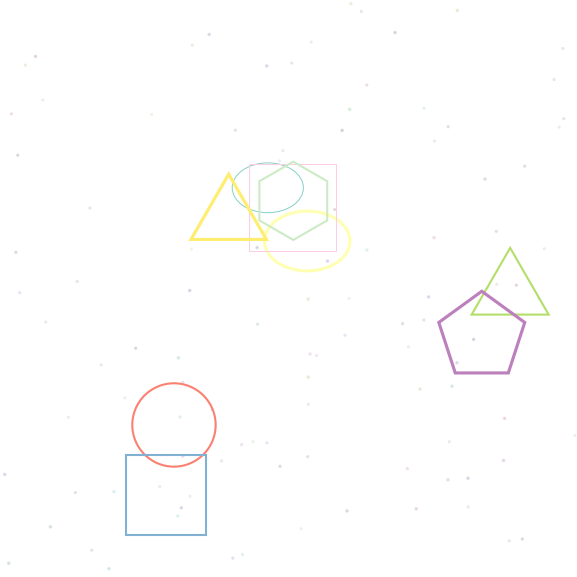[{"shape": "oval", "thickness": 0.5, "radius": 0.31, "center": [0.464, 0.674]}, {"shape": "oval", "thickness": 1.5, "radius": 0.37, "center": [0.532, 0.582]}, {"shape": "circle", "thickness": 1, "radius": 0.36, "center": [0.301, 0.263]}, {"shape": "square", "thickness": 1, "radius": 0.35, "center": [0.287, 0.142]}, {"shape": "triangle", "thickness": 1, "radius": 0.38, "center": [0.883, 0.493]}, {"shape": "square", "thickness": 0.5, "radius": 0.38, "center": [0.506, 0.64]}, {"shape": "pentagon", "thickness": 1.5, "radius": 0.39, "center": [0.834, 0.417]}, {"shape": "hexagon", "thickness": 1, "radius": 0.34, "center": [0.508, 0.651]}, {"shape": "triangle", "thickness": 1.5, "radius": 0.38, "center": [0.396, 0.622]}]